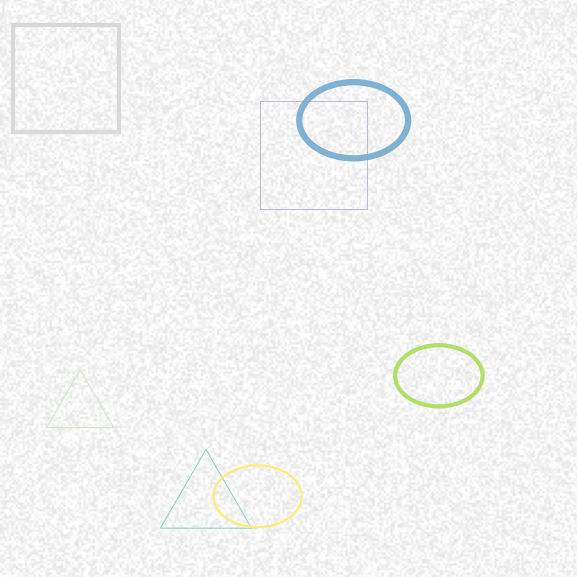[{"shape": "triangle", "thickness": 0.5, "radius": 0.45, "center": [0.357, 0.13]}, {"shape": "square", "thickness": 0.5, "radius": 0.46, "center": [0.543, 0.73]}, {"shape": "oval", "thickness": 3, "radius": 0.47, "center": [0.612, 0.791]}, {"shape": "oval", "thickness": 2, "radius": 0.38, "center": [0.76, 0.348]}, {"shape": "square", "thickness": 2, "radius": 0.46, "center": [0.114, 0.863]}, {"shape": "triangle", "thickness": 0.5, "radius": 0.33, "center": [0.139, 0.292]}, {"shape": "oval", "thickness": 1, "radius": 0.38, "center": [0.446, 0.14]}]